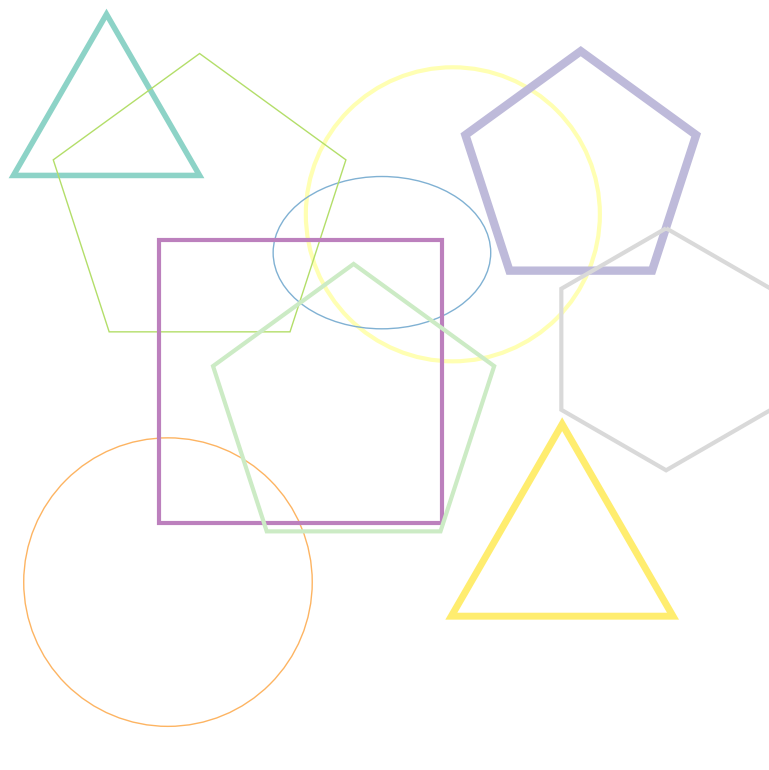[{"shape": "triangle", "thickness": 2, "radius": 0.7, "center": [0.138, 0.842]}, {"shape": "circle", "thickness": 1.5, "radius": 0.95, "center": [0.588, 0.722]}, {"shape": "pentagon", "thickness": 3, "radius": 0.79, "center": [0.754, 0.776]}, {"shape": "oval", "thickness": 0.5, "radius": 0.71, "center": [0.496, 0.672]}, {"shape": "circle", "thickness": 0.5, "radius": 0.94, "center": [0.218, 0.244]}, {"shape": "pentagon", "thickness": 0.5, "radius": 1.0, "center": [0.259, 0.731]}, {"shape": "hexagon", "thickness": 1.5, "radius": 0.79, "center": [0.865, 0.546]}, {"shape": "square", "thickness": 1.5, "radius": 0.92, "center": [0.39, 0.505]}, {"shape": "pentagon", "thickness": 1.5, "radius": 0.96, "center": [0.459, 0.465]}, {"shape": "triangle", "thickness": 2.5, "radius": 0.83, "center": [0.73, 0.283]}]